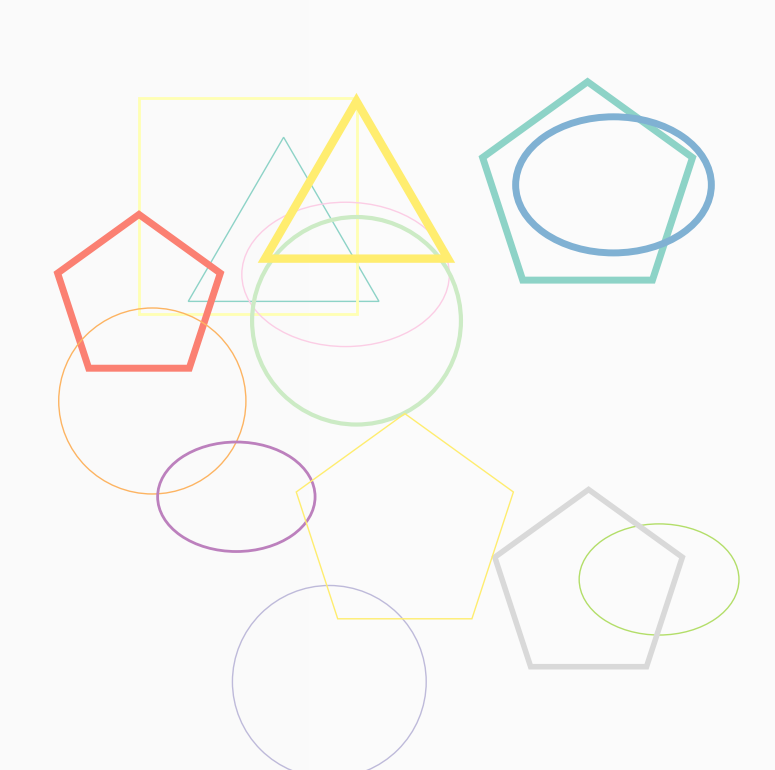[{"shape": "triangle", "thickness": 0.5, "radius": 0.71, "center": [0.366, 0.68]}, {"shape": "pentagon", "thickness": 2.5, "radius": 0.71, "center": [0.758, 0.751]}, {"shape": "square", "thickness": 1, "radius": 0.7, "center": [0.32, 0.732]}, {"shape": "circle", "thickness": 0.5, "radius": 0.63, "center": [0.425, 0.115]}, {"shape": "pentagon", "thickness": 2.5, "radius": 0.55, "center": [0.179, 0.611]}, {"shape": "oval", "thickness": 2.5, "radius": 0.63, "center": [0.792, 0.76]}, {"shape": "circle", "thickness": 0.5, "radius": 0.6, "center": [0.197, 0.479]}, {"shape": "oval", "thickness": 0.5, "radius": 0.52, "center": [0.85, 0.247]}, {"shape": "oval", "thickness": 0.5, "radius": 0.67, "center": [0.446, 0.644]}, {"shape": "pentagon", "thickness": 2, "radius": 0.64, "center": [0.759, 0.237]}, {"shape": "oval", "thickness": 1, "radius": 0.51, "center": [0.305, 0.355]}, {"shape": "circle", "thickness": 1.5, "radius": 0.67, "center": [0.46, 0.583]}, {"shape": "pentagon", "thickness": 0.5, "radius": 0.74, "center": [0.522, 0.316]}, {"shape": "triangle", "thickness": 3, "radius": 0.68, "center": [0.46, 0.732]}]